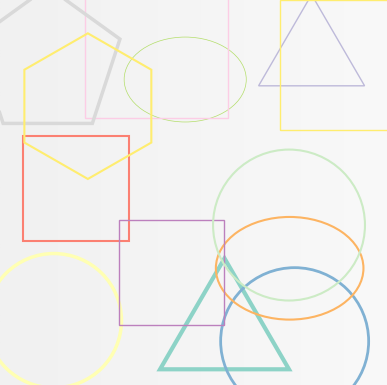[{"shape": "triangle", "thickness": 3, "radius": 0.96, "center": [0.579, 0.137]}, {"shape": "circle", "thickness": 2.5, "radius": 0.87, "center": [0.139, 0.167]}, {"shape": "triangle", "thickness": 1, "radius": 0.79, "center": [0.804, 0.856]}, {"shape": "square", "thickness": 1.5, "radius": 0.68, "center": [0.197, 0.51]}, {"shape": "circle", "thickness": 2, "radius": 0.95, "center": [0.76, 0.114]}, {"shape": "oval", "thickness": 1.5, "radius": 0.95, "center": [0.748, 0.303]}, {"shape": "oval", "thickness": 0.5, "radius": 0.79, "center": [0.478, 0.793]}, {"shape": "square", "thickness": 1, "radius": 0.92, "center": [0.405, 0.877]}, {"shape": "pentagon", "thickness": 2.5, "radius": 0.98, "center": [0.123, 0.838]}, {"shape": "square", "thickness": 1, "radius": 0.68, "center": [0.443, 0.293]}, {"shape": "circle", "thickness": 1.5, "radius": 0.98, "center": [0.746, 0.415]}, {"shape": "hexagon", "thickness": 1.5, "radius": 0.95, "center": [0.227, 0.724]}, {"shape": "square", "thickness": 1, "radius": 0.84, "center": [0.891, 0.831]}]